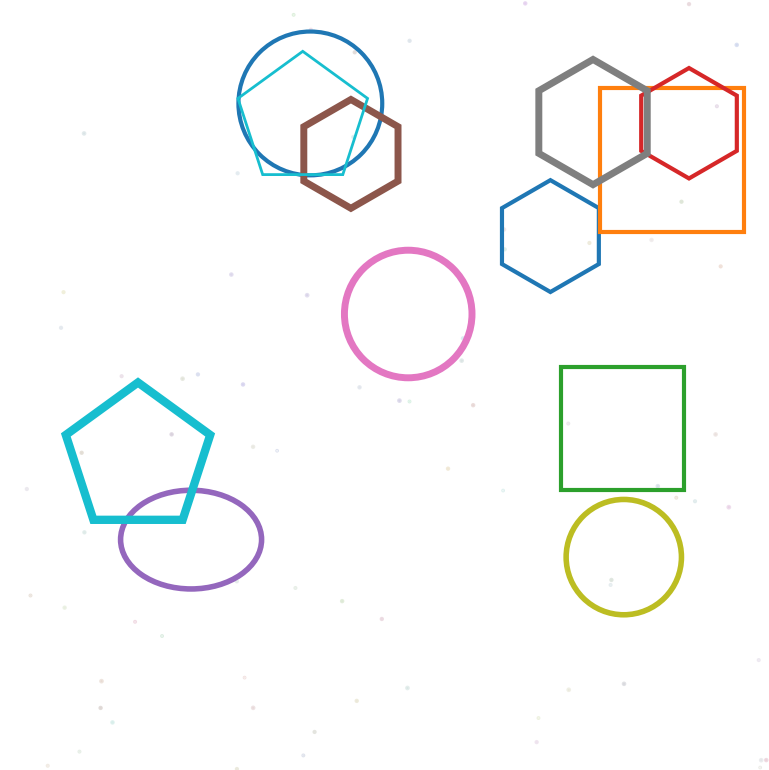[{"shape": "hexagon", "thickness": 1.5, "radius": 0.36, "center": [0.715, 0.693]}, {"shape": "circle", "thickness": 1.5, "radius": 0.47, "center": [0.403, 0.866]}, {"shape": "square", "thickness": 1.5, "radius": 0.47, "center": [0.873, 0.792]}, {"shape": "square", "thickness": 1.5, "radius": 0.4, "center": [0.809, 0.443]}, {"shape": "hexagon", "thickness": 1.5, "radius": 0.36, "center": [0.895, 0.84]}, {"shape": "oval", "thickness": 2, "radius": 0.46, "center": [0.248, 0.299]}, {"shape": "hexagon", "thickness": 2.5, "radius": 0.35, "center": [0.456, 0.8]}, {"shape": "circle", "thickness": 2.5, "radius": 0.41, "center": [0.53, 0.592]}, {"shape": "hexagon", "thickness": 2.5, "radius": 0.41, "center": [0.77, 0.841]}, {"shape": "circle", "thickness": 2, "radius": 0.37, "center": [0.81, 0.276]}, {"shape": "pentagon", "thickness": 1, "radius": 0.44, "center": [0.393, 0.845]}, {"shape": "pentagon", "thickness": 3, "radius": 0.49, "center": [0.179, 0.405]}]